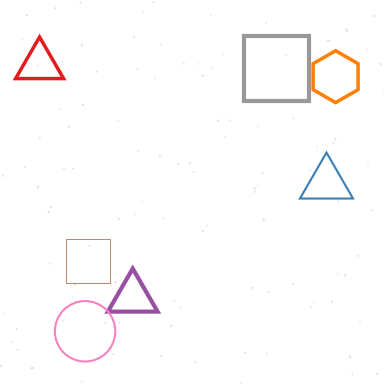[{"shape": "triangle", "thickness": 2.5, "radius": 0.36, "center": [0.103, 0.832]}, {"shape": "triangle", "thickness": 1.5, "radius": 0.4, "center": [0.848, 0.524]}, {"shape": "triangle", "thickness": 3, "radius": 0.37, "center": [0.345, 0.228]}, {"shape": "hexagon", "thickness": 2.5, "radius": 0.34, "center": [0.872, 0.801]}, {"shape": "square", "thickness": 0.5, "radius": 0.29, "center": [0.229, 0.322]}, {"shape": "circle", "thickness": 1.5, "radius": 0.39, "center": [0.221, 0.139]}, {"shape": "square", "thickness": 3, "radius": 0.42, "center": [0.719, 0.822]}]